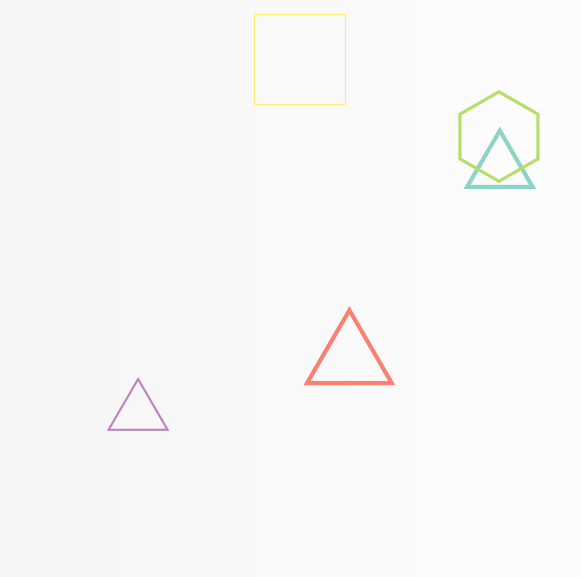[{"shape": "triangle", "thickness": 2, "radius": 0.33, "center": [0.86, 0.708]}, {"shape": "triangle", "thickness": 2, "radius": 0.42, "center": [0.601, 0.378]}, {"shape": "hexagon", "thickness": 1.5, "radius": 0.39, "center": [0.858, 0.763]}, {"shape": "triangle", "thickness": 1, "radius": 0.29, "center": [0.238, 0.284]}, {"shape": "square", "thickness": 0.5, "radius": 0.39, "center": [0.516, 0.897]}]